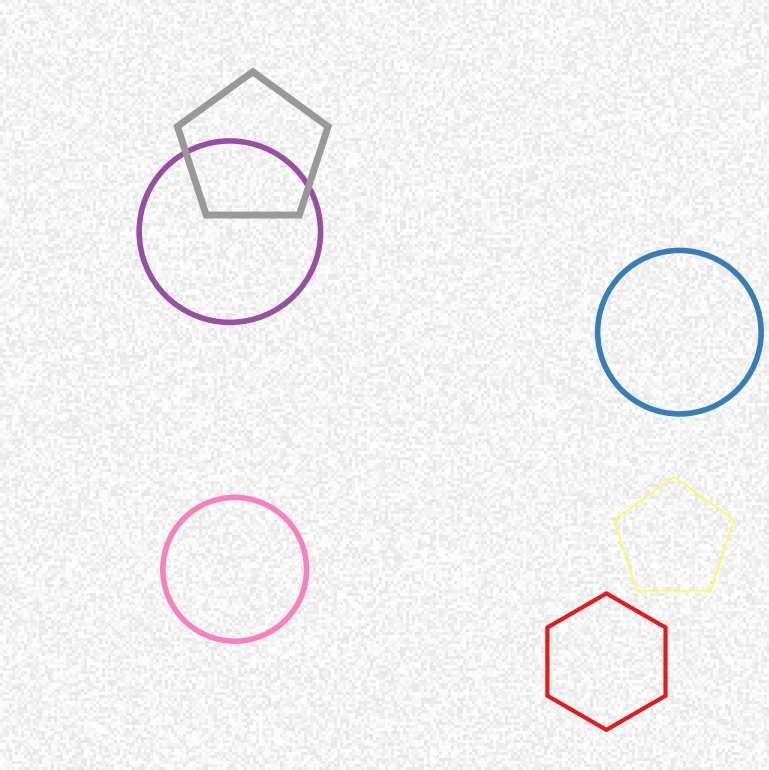[{"shape": "hexagon", "thickness": 1.5, "radius": 0.44, "center": [0.788, 0.141]}, {"shape": "circle", "thickness": 2, "radius": 0.53, "center": [0.882, 0.569]}, {"shape": "circle", "thickness": 2, "radius": 0.59, "center": [0.299, 0.699]}, {"shape": "pentagon", "thickness": 0.5, "radius": 0.41, "center": [0.875, 0.299]}, {"shape": "circle", "thickness": 2, "radius": 0.47, "center": [0.305, 0.261]}, {"shape": "pentagon", "thickness": 2.5, "radius": 0.51, "center": [0.328, 0.804]}]